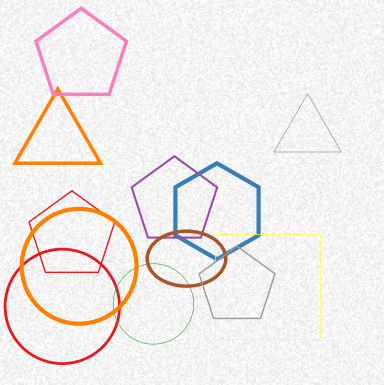[{"shape": "circle", "thickness": 2, "radius": 0.74, "center": [0.162, 0.204]}, {"shape": "pentagon", "thickness": 1, "radius": 0.59, "center": [0.187, 0.387]}, {"shape": "hexagon", "thickness": 3, "radius": 0.62, "center": [0.564, 0.451]}, {"shape": "circle", "thickness": 0.5, "radius": 0.52, "center": [0.399, 0.211]}, {"shape": "pentagon", "thickness": 1.5, "radius": 0.58, "center": [0.453, 0.477]}, {"shape": "triangle", "thickness": 2.5, "radius": 0.64, "center": [0.15, 0.64]}, {"shape": "circle", "thickness": 3, "radius": 0.75, "center": [0.205, 0.308]}, {"shape": "square", "thickness": 0.5, "radius": 0.68, "center": [0.695, 0.255]}, {"shape": "oval", "thickness": 2.5, "radius": 0.51, "center": [0.484, 0.328]}, {"shape": "pentagon", "thickness": 2.5, "radius": 0.62, "center": [0.211, 0.855]}, {"shape": "triangle", "thickness": 0.5, "radius": 0.51, "center": [0.799, 0.656]}, {"shape": "pentagon", "thickness": 1, "radius": 0.52, "center": [0.616, 0.257]}]